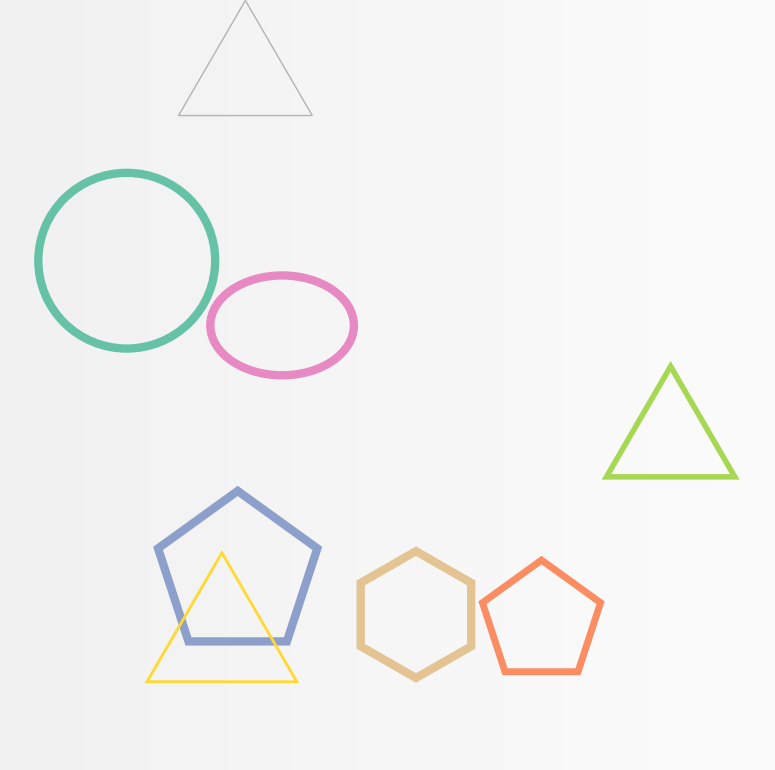[{"shape": "circle", "thickness": 3, "radius": 0.57, "center": [0.164, 0.661]}, {"shape": "pentagon", "thickness": 2.5, "radius": 0.4, "center": [0.699, 0.192]}, {"shape": "pentagon", "thickness": 3, "radius": 0.54, "center": [0.307, 0.254]}, {"shape": "oval", "thickness": 3, "radius": 0.46, "center": [0.364, 0.577]}, {"shape": "triangle", "thickness": 2, "radius": 0.48, "center": [0.865, 0.429]}, {"shape": "triangle", "thickness": 1, "radius": 0.56, "center": [0.286, 0.17]}, {"shape": "hexagon", "thickness": 3, "radius": 0.41, "center": [0.537, 0.202]}, {"shape": "triangle", "thickness": 0.5, "radius": 0.5, "center": [0.317, 0.9]}]